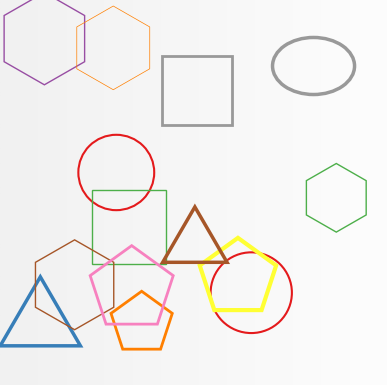[{"shape": "circle", "thickness": 1.5, "radius": 0.52, "center": [0.648, 0.24]}, {"shape": "circle", "thickness": 1.5, "radius": 0.49, "center": [0.3, 0.552]}, {"shape": "triangle", "thickness": 2.5, "radius": 0.6, "center": [0.104, 0.161]}, {"shape": "square", "thickness": 1, "radius": 0.48, "center": [0.333, 0.41]}, {"shape": "hexagon", "thickness": 1, "radius": 0.45, "center": [0.868, 0.486]}, {"shape": "hexagon", "thickness": 1, "radius": 0.6, "center": [0.115, 0.9]}, {"shape": "hexagon", "thickness": 0.5, "radius": 0.54, "center": [0.292, 0.876]}, {"shape": "pentagon", "thickness": 2, "radius": 0.42, "center": [0.366, 0.16]}, {"shape": "pentagon", "thickness": 3, "radius": 0.52, "center": [0.614, 0.278]}, {"shape": "triangle", "thickness": 2.5, "radius": 0.48, "center": [0.503, 0.367]}, {"shape": "hexagon", "thickness": 1, "radius": 0.58, "center": [0.193, 0.26]}, {"shape": "pentagon", "thickness": 2, "radius": 0.56, "center": [0.34, 0.249]}, {"shape": "oval", "thickness": 2.5, "radius": 0.53, "center": [0.809, 0.829]}, {"shape": "square", "thickness": 2, "radius": 0.45, "center": [0.507, 0.765]}]